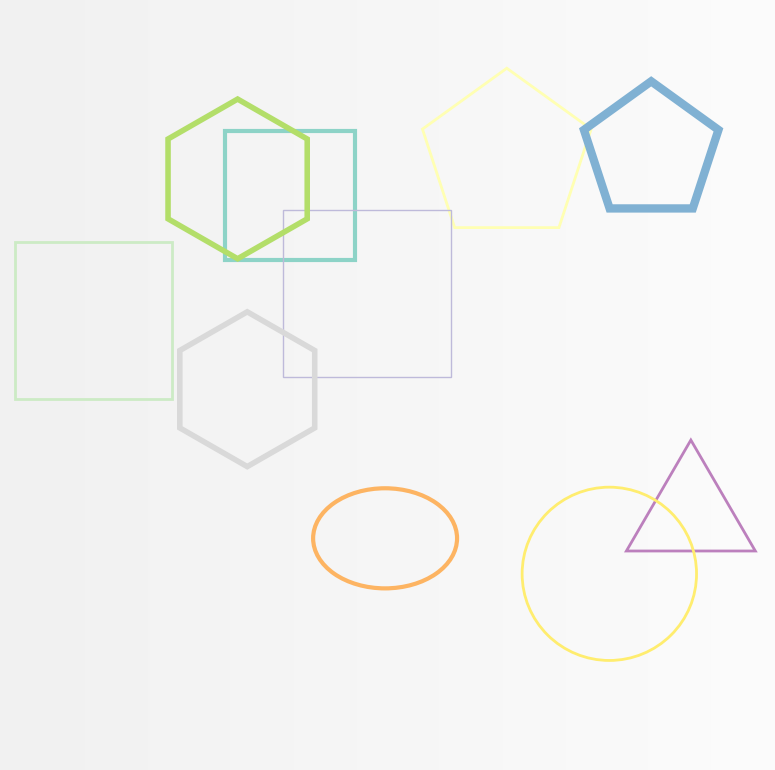[{"shape": "square", "thickness": 1.5, "radius": 0.42, "center": [0.374, 0.746]}, {"shape": "pentagon", "thickness": 1, "radius": 0.57, "center": [0.654, 0.797]}, {"shape": "square", "thickness": 0.5, "radius": 0.54, "center": [0.474, 0.618]}, {"shape": "pentagon", "thickness": 3, "radius": 0.46, "center": [0.84, 0.803]}, {"shape": "oval", "thickness": 1.5, "radius": 0.46, "center": [0.497, 0.301]}, {"shape": "hexagon", "thickness": 2, "radius": 0.52, "center": [0.307, 0.768]}, {"shape": "hexagon", "thickness": 2, "radius": 0.5, "center": [0.319, 0.495]}, {"shape": "triangle", "thickness": 1, "radius": 0.48, "center": [0.891, 0.332]}, {"shape": "square", "thickness": 1, "radius": 0.51, "center": [0.12, 0.584]}, {"shape": "circle", "thickness": 1, "radius": 0.56, "center": [0.786, 0.255]}]